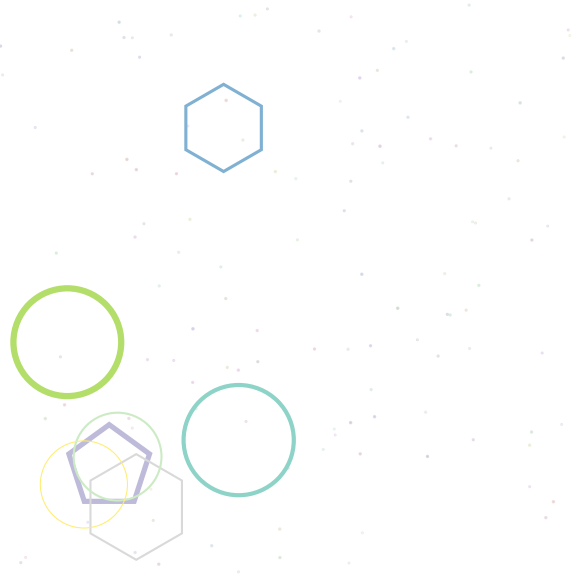[{"shape": "circle", "thickness": 2, "radius": 0.48, "center": [0.413, 0.237]}, {"shape": "pentagon", "thickness": 2.5, "radius": 0.37, "center": [0.189, 0.19]}, {"shape": "hexagon", "thickness": 1.5, "radius": 0.38, "center": [0.387, 0.778]}, {"shape": "circle", "thickness": 3, "radius": 0.47, "center": [0.117, 0.407]}, {"shape": "hexagon", "thickness": 1, "radius": 0.46, "center": [0.236, 0.121]}, {"shape": "circle", "thickness": 1, "radius": 0.38, "center": [0.204, 0.208]}, {"shape": "circle", "thickness": 0.5, "radius": 0.38, "center": [0.145, 0.16]}]